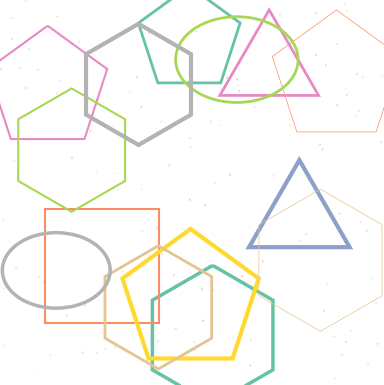[{"shape": "pentagon", "thickness": 2, "radius": 0.7, "center": [0.492, 0.897]}, {"shape": "hexagon", "thickness": 2.5, "radius": 0.9, "center": [0.552, 0.13]}, {"shape": "square", "thickness": 1.5, "radius": 0.74, "center": [0.265, 0.309]}, {"shape": "pentagon", "thickness": 0.5, "radius": 0.88, "center": [0.874, 0.799]}, {"shape": "triangle", "thickness": 3, "radius": 0.75, "center": [0.777, 0.433]}, {"shape": "triangle", "thickness": 2, "radius": 0.74, "center": [0.699, 0.826]}, {"shape": "pentagon", "thickness": 1.5, "radius": 0.81, "center": [0.124, 0.77]}, {"shape": "hexagon", "thickness": 1.5, "radius": 0.8, "center": [0.186, 0.61]}, {"shape": "oval", "thickness": 2, "radius": 0.8, "center": [0.615, 0.845]}, {"shape": "pentagon", "thickness": 3, "radius": 0.93, "center": [0.495, 0.219]}, {"shape": "hexagon", "thickness": 2, "radius": 0.8, "center": [0.411, 0.202]}, {"shape": "hexagon", "thickness": 0.5, "radius": 0.92, "center": [0.832, 0.324]}, {"shape": "hexagon", "thickness": 3, "radius": 0.79, "center": [0.36, 0.781]}, {"shape": "oval", "thickness": 2.5, "radius": 0.7, "center": [0.146, 0.298]}]